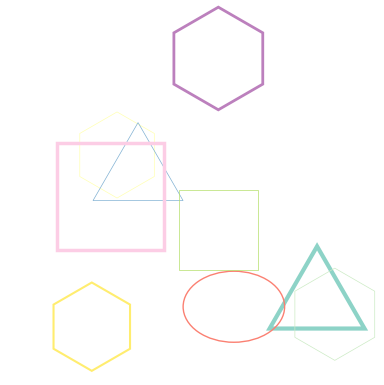[{"shape": "triangle", "thickness": 3, "radius": 0.71, "center": [0.824, 0.218]}, {"shape": "hexagon", "thickness": 0.5, "radius": 0.56, "center": [0.304, 0.597]}, {"shape": "oval", "thickness": 1, "radius": 0.66, "center": [0.607, 0.203]}, {"shape": "triangle", "thickness": 0.5, "radius": 0.68, "center": [0.359, 0.547]}, {"shape": "square", "thickness": 0.5, "radius": 0.52, "center": [0.567, 0.402]}, {"shape": "square", "thickness": 2.5, "radius": 0.7, "center": [0.287, 0.49]}, {"shape": "hexagon", "thickness": 2, "radius": 0.67, "center": [0.567, 0.848]}, {"shape": "hexagon", "thickness": 0.5, "radius": 0.6, "center": [0.87, 0.184]}, {"shape": "hexagon", "thickness": 1.5, "radius": 0.57, "center": [0.238, 0.152]}]